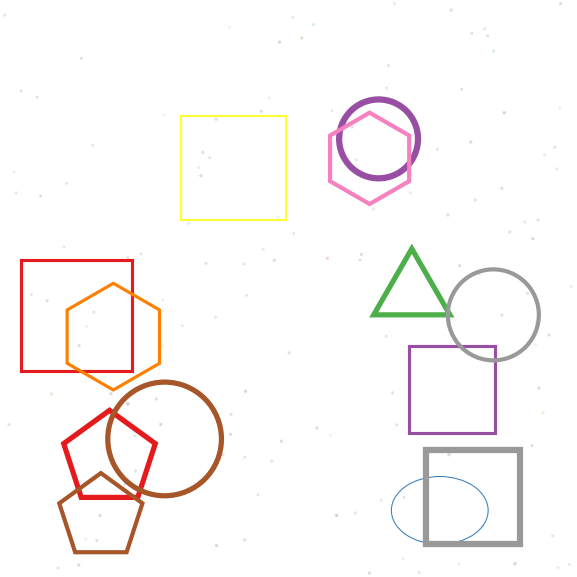[{"shape": "square", "thickness": 1.5, "radius": 0.48, "center": [0.132, 0.453]}, {"shape": "pentagon", "thickness": 2.5, "radius": 0.42, "center": [0.19, 0.205]}, {"shape": "oval", "thickness": 0.5, "radius": 0.42, "center": [0.762, 0.115]}, {"shape": "triangle", "thickness": 2.5, "radius": 0.38, "center": [0.713, 0.492]}, {"shape": "square", "thickness": 1.5, "radius": 0.37, "center": [0.782, 0.325]}, {"shape": "circle", "thickness": 3, "radius": 0.34, "center": [0.656, 0.759]}, {"shape": "hexagon", "thickness": 1.5, "radius": 0.46, "center": [0.196, 0.416]}, {"shape": "square", "thickness": 1, "radius": 0.45, "center": [0.404, 0.708]}, {"shape": "circle", "thickness": 2.5, "radius": 0.49, "center": [0.285, 0.239]}, {"shape": "pentagon", "thickness": 2, "radius": 0.38, "center": [0.175, 0.104]}, {"shape": "hexagon", "thickness": 2, "radius": 0.4, "center": [0.64, 0.725]}, {"shape": "circle", "thickness": 2, "radius": 0.39, "center": [0.854, 0.454]}, {"shape": "square", "thickness": 3, "radius": 0.4, "center": [0.819, 0.138]}]